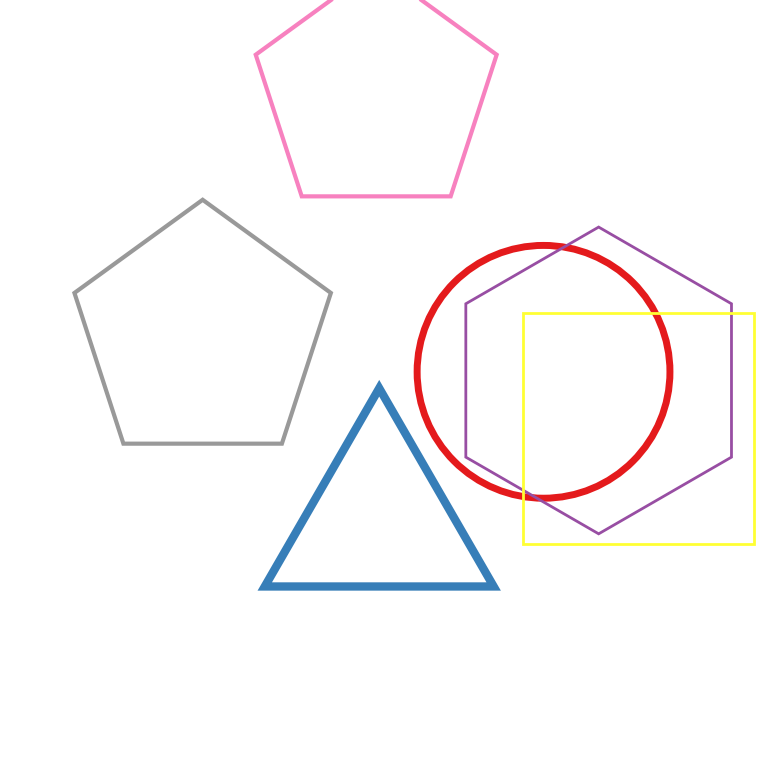[{"shape": "circle", "thickness": 2.5, "radius": 0.82, "center": [0.706, 0.517]}, {"shape": "triangle", "thickness": 3, "radius": 0.86, "center": [0.492, 0.324]}, {"shape": "hexagon", "thickness": 1, "radius": 1.0, "center": [0.777, 0.506]}, {"shape": "square", "thickness": 1, "radius": 0.75, "center": [0.829, 0.443]}, {"shape": "pentagon", "thickness": 1.5, "radius": 0.82, "center": [0.489, 0.878]}, {"shape": "pentagon", "thickness": 1.5, "radius": 0.88, "center": [0.263, 0.565]}]